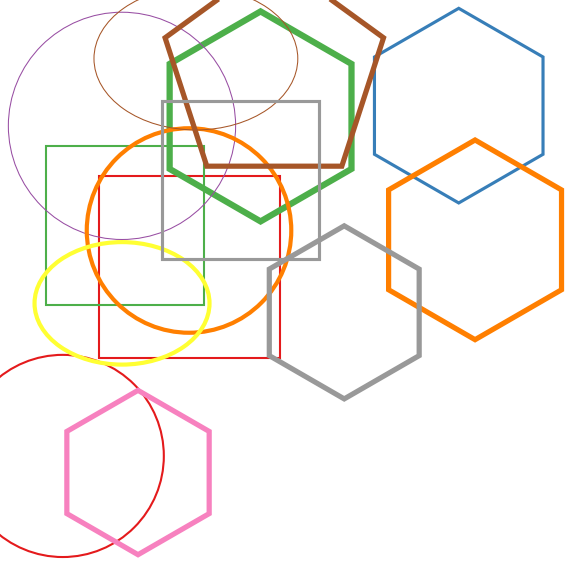[{"shape": "square", "thickness": 1, "radius": 0.79, "center": [0.328, 0.537]}, {"shape": "circle", "thickness": 1, "radius": 0.88, "center": [0.109, 0.21]}, {"shape": "hexagon", "thickness": 1.5, "radius": 0.84, "center": [0.794, 0.816]}, {"shape": "square", "thickness": 1, "radius": 0.69, "center": [0.216, 0.609]}, {"shape": "hexagon", "thickness": 3, "radius": 0.91, "center": [0.451, 0.798]}, {"shape": "circle", "thickness": 0.5, "radius": 0.98, "center": [0.211, 0.781]}, {"shape": "hexagon", "thickness": 2.5, "radius": 0.86, "center": [0.823, 0.584]}, {"shape": "circle", "thickness": 2, "radius": 0.89, "center": [0.327, 0.6]}, {"shape": "oval", "thickness": 2, "radius": 0.76, "center": [0.211, 0.474]}, {"shape": "pentagon", "thickness": 2.5, "radius": 0.99, "center": [0.475, 0.872]}, {"shape": "oval", "thickness": 0.5, "radius": 0.88, "center": [0.339, 0.898]}, {"shape": "hexagon", "thickness": 2.5, "radius": 0.71, "center": [0.239, 0.181]}, {"shape": "hexagon", "thickness": 2.5, "radius": 0.75, "center": [0.596, 0.458]}, {"shape": "square", "thickness": 1.5, "radius": 0.68, "center": [0.417, 0.688]}]